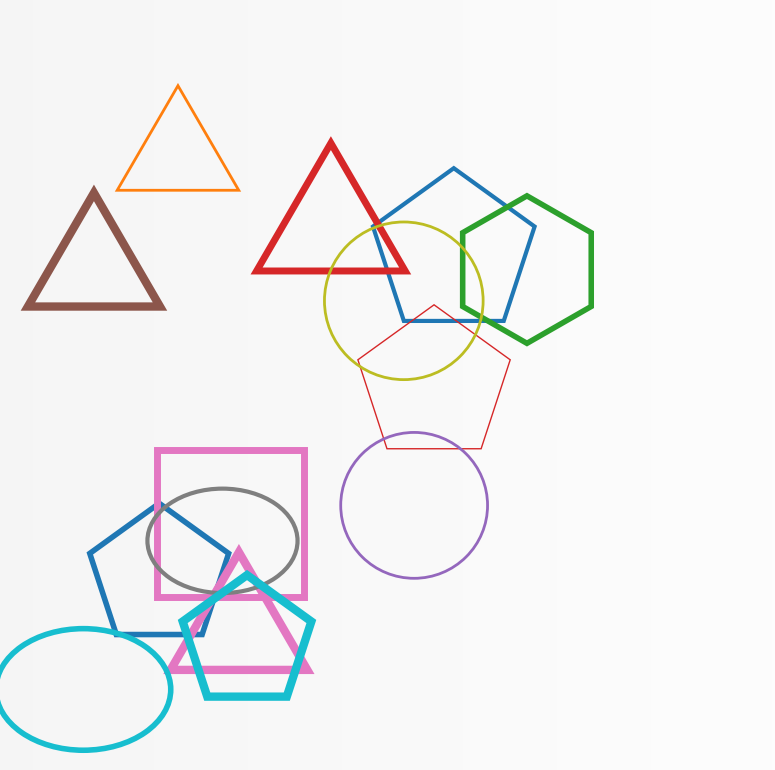[{"shape": "pentagon", "thickness": 2, "radius": 0.47, "center": [0.205, 0.252]}, {"shape": "pentagon", "thickness": 1.5, "radius": 0.55, "center": [0.586, 0.672]}, {"shape": "triangle", "thickness": 1, "radius": 0.45, "center": [0.23, 0.798]}, {"shape": "hexagon", "thickness": 2, "radius": 0.48, "center": [0.68, 0.65]}, {"shape": "pentagon", "thickness": 0.5, "radius": 0.52, "center": [0.56, 0.501]}, {"shape": "triangle", "thickness": 2.5, "radius": 0.55, "center": [0.427, 0.703]}, {"shape": "circle", "thickness": 1, "radius": 0.47, "center": [0.534, 0.344]}, {"shape": "triangle", "thickness": 3, "radius": 0.49, "center": [0.121, 0.651]}, {"shape": "square", "thickness": 2.5, "radius": 0.48, "center": [0.297, 0.32]}, {"shape": "triangle", "thickness": 3, "radius": 0.51, "center": [0.308, 0.181]}, {"shape": "oval", "thickness": 1.5, "radius": 0.48, "center": [0.287, 0.298]}, {"shape": "circle", "thickness": 1, "radius": 0.51, "center": [0.521, 0.609]}, {"shape": "oval", "thickness": 2, "radius": 0.56, "center": [0.108, 0.105]}, {"shape": "pentagon", "thickness": 3, "radius": 0.44, "center": [0.319, 0.166]}]